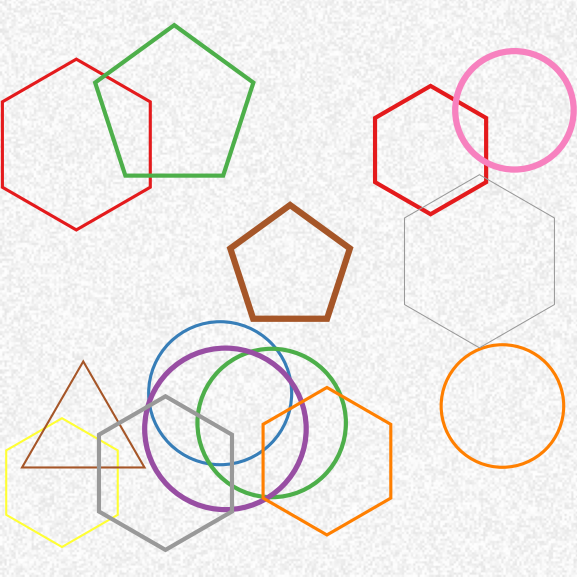[{"shape": "hexagon", "thickness": 2, "radius": 0.56, "center": [0.746, 0.739]}, {"shape": "hexagon", "thickness": 1.5, "radius": 0.74, "center": [0.132, 0.749]}, {"shape": "circle", "thickness": 1.5, "radius": 0.62, "center": [0.381, 0.318]}, {"shape": "pentagon", "thickness": 2, "radius": 0.72, "center": [0.302, 0.812]}, {"shape": "circle", "thickness": 2, "radius": 0.64, "center": [0.47, 0.267]}, {"shape": "circle", "thickness": 2.5, "radius": 0.7, "center": [0.39, 0.256]}, {"shape": "hexagon", "thickness": 1.5, "radius": 0.64, "center": [0.566, 0.201]}, {"shape": "circle", "thickness": 1.5, "radius": 0.53, "center": [0.87, 0.296]}, {"shape": "hexagon", "thickness": 1, "radius": 0.56, "center": [0.107, 0.163]}, {"shape": "pentagon", "thickness": 3, "radius": 0.54, "center": [0.502, 0.535]}, {"shape": "triangle", "thickness": 1, "radius": 0.61, "center": [0.144, 0.251]}, {"shape": "circle", "thickness": 3, "radius": 0.51, "center": [0.891, 0.808]}, {"shape": "hexagon", "thickness": 2, "radius": 0.66, "center": [0.287, 0.18]}, {"shape": "hexagon", "thickness": 0.5, "radius": 0.75, "center": [0.83, 0.547]}]